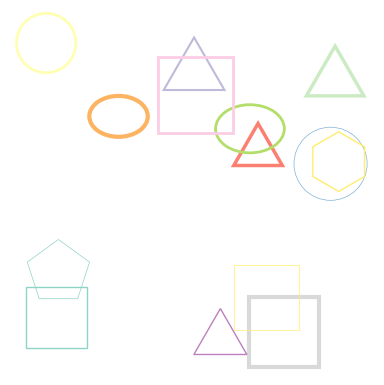[{"shape": "square", "thickness": 1, "radius": 0.39, "center": [0.147, 0.175]}, {"shape": "pentagon", "thickness": 0.5, "radius": 0.43, "center": [0.152, 0.293]}, {"shape": "circle", "thickness": 2, "radius": 0.39, "center": [0.12, 0.888]}, {"shape": "triangle", "thickness": 1.5, "radius": 0.46, "center": [0.504, 0.812]}, {"shape": "triangle", "thickness": 2.5, "radius": 0.36, "center": [0.67, 0.607]}, {"shape": "circle", "thickness": 0.5, "radius": 0.47, "center": [0.859, 0.575]}, {"shape": "oval", "thickness": 3, "radius": 0.38, "center": [0.308, 0.698]}, {"shape": "oval", "thickness": 2, "radius": 0.45, "center": [0.649, 0.666]}, {"shape": "square", "thickness": 2, "radius": 0.49, "center": [0.508, 0.753]}, {"shape": "square", "thickness": 3, "radius": 0.46, "center": [0.738, 0.139]}, {"shape": "triangle", "thickness": 1, "radius": 0.4, "center": [0.572, 0.119]}, {"shape": "triangle", "thickness": 2.5, "radius": 0.43, "center": [0.87, 0.794]}, {"shape": "hexagon", "thickness": 1, "radius": 0.39, "center": [0.88, 0.58]}, {"shape": "square", "thickness": 0.5, "radius": 0.42, "center": [0.692, 0.228]}]